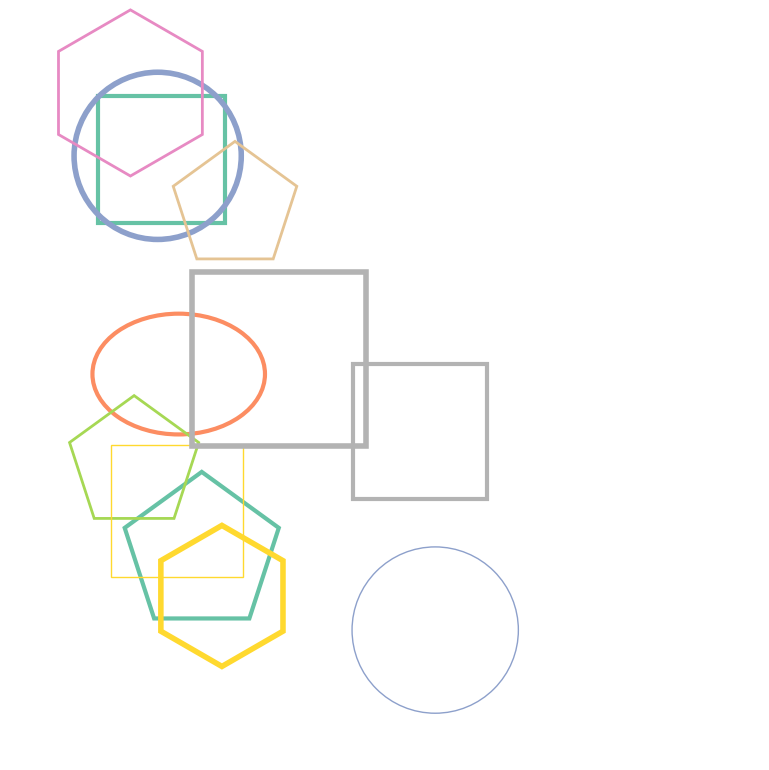[{"shape": "pentagon", "thickness": 1.5, "radius": 0.53, "center": [0.262, 0.282]}, {"shape": "square", "thickness": 1.5, "radius": 0.41, "center": [0.21, 0.792]}, {"shape": "oval", "thickness": 1.5, "radius": 0.56, "center": [0.232, 0.514]}, {"shape": "circle", "thickness": 2, "radius": 0.54, "center": [0.205, 0.798]}, {"shape": "circle", "thickness": 0.5, "radius": 0.54, "center": [0.565, 0.182]}, {"shape": "hexagon", "thickness": 1, "radius": 0.54, "center": [0.169, 0.879]}, {"shape": "pentagon", "thickness": 1, "radius": 0.44, "center": [0.174, 0.398]}, {"shape": "square", "thickness": 0.5, "radius": 0.43, "center": [0.23, 0.337]}, {"shape": "hexagon", "thickness": 2, "radius": 0.46, "center": [0.288, 0.226]}, {"shape": "pentagon", "thickness": 1, "radius": 0.42, "center": [0.305, 0.732]}, {"shape": "square", "thickness": 2, "radius": 0.56, "center": [0.362, 0.534]}, {"shape": "square", "thickness": 1.5, "radius": 0.44, "center": [0.546, 0.44]}]